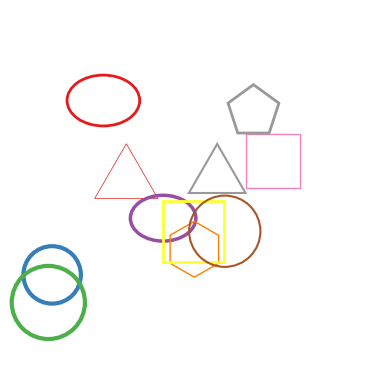[{"shape": "triangle", "thickness": 0.5, "radius": 0.47, "center": [0.328, 0.532]}, {"shape": "oval", "thickness": 2, "radius": 0.47, "center": [0.268, 0.739]}, {"shape": "circle", "thickness": 3, "radius": 0.37, "center": [0.135, 0.286]}, {"shape": "circle", "thickness": 3, "radius": 0.48, "center": [0.126, 0.214]}, {"shape": "oval", "thickness": 2.5, "radius": 0.43, "center": [0.424, 0.433]}, {"shape": "hexagon", "thickness": 1, "radius": 0.36, "center": [0.505, 0.353]}, {"shape": "square", "thickness": 2, "radius": 0.4, "center": [0.502, 0.399]}, {"shape": "circle", "thickness": 1.5, "radius": 0.46, "center": [0.584, 0.399]}, {"shape": "square", "thickness": 1, "radius": 0.35, "center": [0.71, 0.582]}, {"shape": "triangle", "thickness": 1.5, "radius": 0.42, "center": [0.564, 0.541]}, {"shape": "pentagon", "thickness": 2, "radius": 0.35, "center": [0.658, 0.711]}]